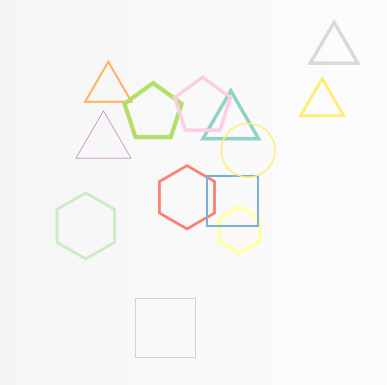[{"shape": "triangle", "thickness": 2.5, "radius": 0.41, "center": [0.595, 0.681]}, {"shape": "hexagon", "thickness": 3, "radius": 0.3, "center": [0.618, 0.402]}, {"shape": "square", "thickness": 0.5, "radius": 0.38, "center": [0.426, 0.148]}, {"shape": "hexagon", "thickness": 2, "radius": 0.41, "center": [0.483, 0.488]}, {"shape": "square", "thickness": 1.5, "radius": 0.33, "center": [0.6, 0.478]}, {"shape": "triangle", "thickness": 1.5, "radius": 0.35, "center": [0.28, 0.77]}, {"shape": "pentagon", "thickness": 3, "radius": 0.39, "center": [0.395, 0.707]}, {"shape": "pentagon", "thickness": 2.5, "radius": 0.38, "center": [0.523, 0.723]}, {"shape": "triangle", "thickness": 2.5, "radius": 0.35, "center": [0.862, 0.871]}, {"shape": "triangle", "thickness": 0.5, "radius": 0.41, "center": [0.267, 0.63]}, {"shape": "hexagon", "thickness": 2, "radius": 0.43, "center": [0.221, 0.413]}, {"shape": "circle", "thickness": 1, "radius": 0.35, "center": [0.64, 0.61]}, {"shape": "triangle", "thickness": 2, "radius": 0.32, "center": [0.831, 0.732]}]